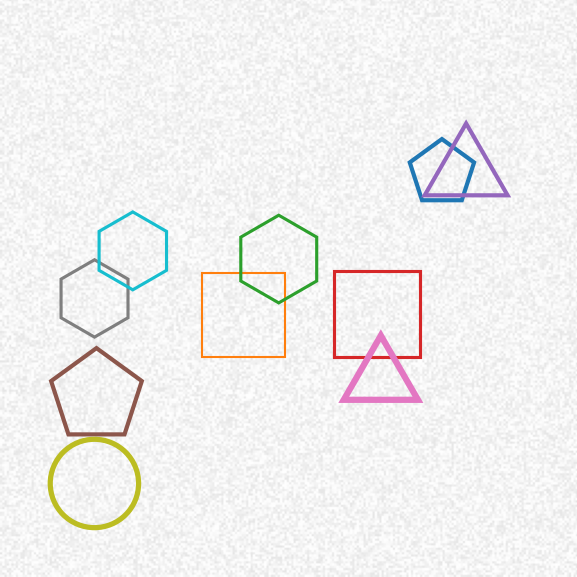[{"shape": "pentagon", "thickness": 2, "radius": 0.29, "center": [0.765, 0.7]}, {"shape": "square", "thickness": 1, "radius": 0.36, "center": [0.421, 0.454]}, {"shape": "hexagon", "thickness": 1.5, "radius": 0.38, "center": [0.483, 0.551]}, {"shape": "square", "thickness": 1.5, "radius": 0.37, "center": [0.653, 0.455]}, {"shape": "triangle", "thickness": 2, "radius": 0.41, "center": [0.807, 0.702]}, {"shape": "pentagon", "thickness": 2, "radius": 0.41, "center": [0.167, 0.314]}, {"shape": "triangle", "thickness": 3, "radius": 0.37, "center": [0.659, 0.344]}, {"shape": "hexagon", "thickness": 1.5, "radius": 0.33, "center": [0.164, 0.482]}, {"shape": "circle", "thickness": 2.5, "radius": 0.38, "center": [0.163, 0.162]}, {"shape": "hexagon", "thickness": 1.5, "radius": 0.34, "center": [0.23, 0.565]}]